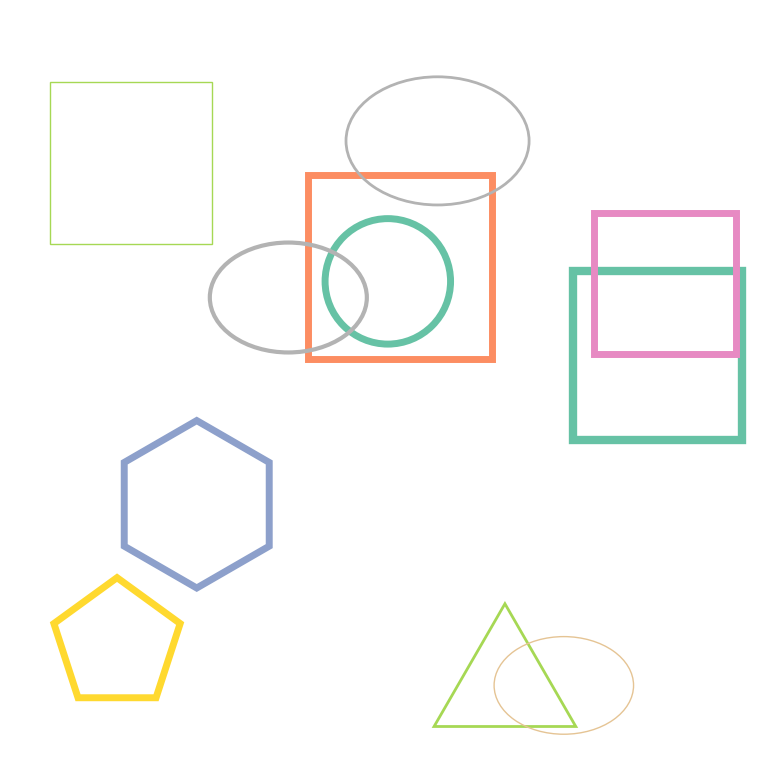[{"shape": "square", "thickness": 3, "radius": 0.55, "center": [0.854, 0.538]}, {"shape": "circle", "thickness": 2.5, "radius": 0.41, "center": [0.504, 0.635]}, {"shape": "square", "thickness": 2.5, "radius": 0.6, "center": [0.519, 0.654]}, {"shape": "hexagon", "thickness": 2.5, "radius": 0.54, "center": [0.255, 0.345]}, {"shape": "square", "thickness": 2.5, "radius": 0.46, "center": [0.864, 0.632]}, {"shape": "triangle", "thickness": 1, "radius": 0.53, "center": [0.656, 0.11]}, {"shape": "square", "thickness": 0.5, "radius": 0.53, "center": [0.17, 0.788]}, {"shape": "pentagon", "thickness": 2.5, "radius": 0.43, "center": [0.152, 0.164]}, {"shape": "oval", "thickness": 0.5, "radius": 0.45, "center": [0.732, 0.11]}, {"shape": "oval", "thickness": 1, "radius": 0.59, "center": [0.568, 0.817]}, {"shape": "oval", "thickness": 1.5, "radius": 0.51, "center": [0.374, 0.614]}]